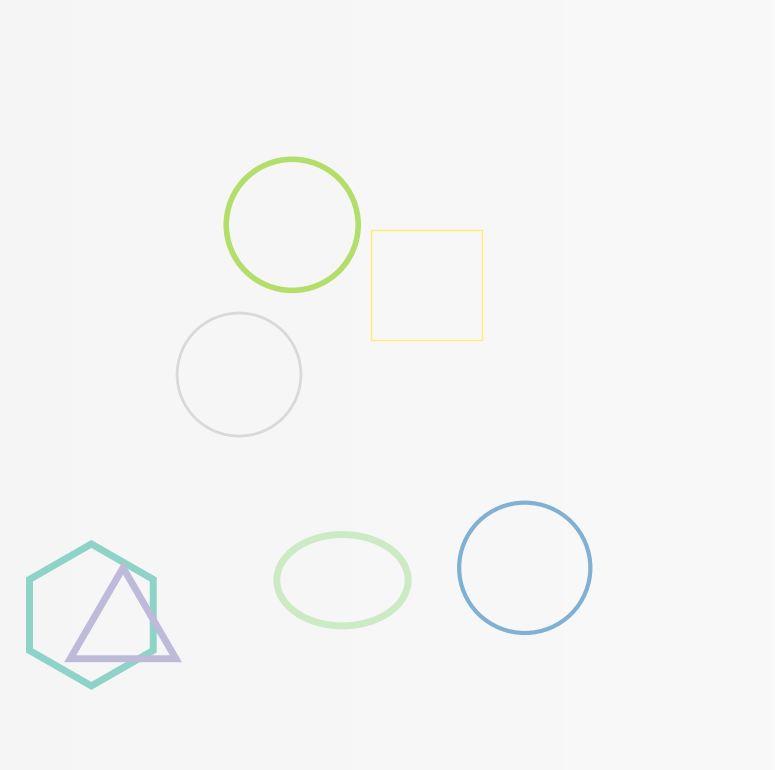[{"shape": "hexagon", "thickness": 2.5, "radius": 0.46, "center": [0.118, 0.201]}, {"shape": "triangle", "thickness": 2.5, "radius": 0.39, "center": [0.159, 0.184]}, {"shape": "circle", "thickness": 1.5, "radius": 0.42, "center": [0.677, 0.263]}, {"shape": "circle", "thickness": 2, "radius": 0.43, "center": [0.377, 0.708]}, {"shape": "circle", "thickness": 1, "radius": 0.4, "center": [0.308, 0.514]}, {"shape": "oval", "thickness": 2.5, "radius": 0.42, "center": [0.442, 0.246]}, {"shape": "square", "thickness": 0.5, "radius": 0.36, "center": [0.551, 0.63]}]